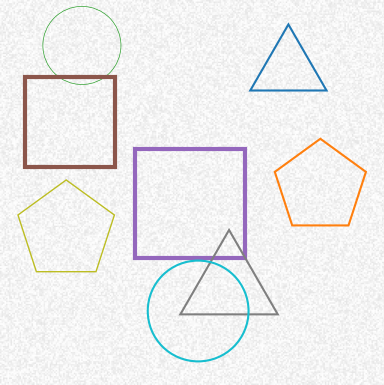[{"shape": "triangle", "thickness": 1.5, "radius": 0.57, "center": [0.749, 0.822]}, {"shape": "pentagon", "thickness": 1.5, "radius": 0.62, "center": [0.832, 0.515]}, {"shape": "circle", "thickness": 0.5, "radius": 0.51, "center": [0.213, 0.882]}, {"shape": "square", "thickness": 3, "radius": 0.71, "center": [0.493, 0.471]}, {"shape": "square", "thickness": 3, "radius": 0.59, "center": [0.182, 0.684]}, {"shape": "triangle", "thickness": 1.5, "radius": 0.73, "center": [0.595, 0.257]}, {"shape": "pentagon", "thickness": 1, "radius": 0.66, "center": [0.172, 0.401]}, {"shape": "circle", "thickness": 1.5, "radius": 0.65, "center": [0.515, 0.192]}]